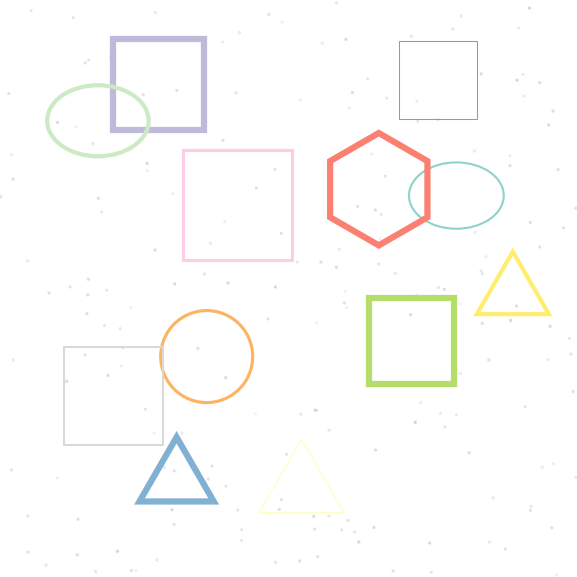[{"shape": "oval", "thickness": 1, "radius": 0.41, "center": [0.79, 0.66]}, {"shape": "triangle", "thickness": 0.5, "radius": 0.43, "center": [0.522, 0.154]}, {"shape": "square", "thickness": 3, "radius": 0.39, "center": [0.275, 0.852]}, {"shape": "hexagon", "thickness": 3, "radius": 0.49, "center": [0.656, 0.672]}, {"shape": "triangle", "thickness": 3, "radius": 0.37, "center": [0.306, 0.168]}, {"shape": "circle", "thickness": 1.5, "radius": 0.4, "center": [0.358, 0.382]}, {"shape": "square", "thickness": 3, "radius": 0.37, "center": [0.713, 0.409]}, {"shape": "square", "thickness": 1.5, "radius": 0.47, "center": [0.411, 0.645]}, {"shape": "square", "thickness": 1, "radius": 0.43, "center": [0.197, 0.313]}, {"shape": "square", "thickness": 0.5, "radius": 0.34, "center": [0.758, 0.86]}, {"shape": "oval", "thickness": 2, "radius": 0.44, "center": [0.17, 0.79]}, {"shape": "triangle", "thickness": 2, "radius": 0.36, "center": [0.888, 0.491]}]